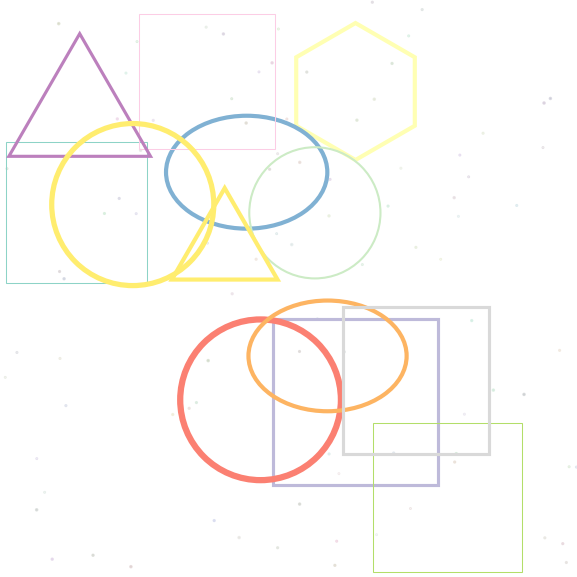[{"shape": "square", "thickness": 0.5, "radius": 0.61, "center": [0.133, 0.631]}, {"shape": "hexagon", "thickness": 2, "radius": 0.59, "center": [0.616, 0.841]}, {"shape": "square", "thickness": 1.5, "radius": 0.72, "center": [0.615, 0.303]}, {"shape": "circle", "thickness": 3, "radius": 0.7, "center": [0.451, 0.307]}, {"shape": "oval", "thickness": 2, "radius": 0.7, "center": [0.427, 0.701]}, {"shape": "oval", "thickness": 2, "radius": 0.68, "center": [0.567, 0.383]}, {"shape": "square", "thickness": 0.5, "radius": 0.65, "center": [0.775, 0.137]}, {"shape": "square", "thickness": 0.5, "radius": 0.59, "center": [0.358, 0.858]}, {"shape": "square", "thickness": 1.5, "radius": 0.64, "center": [0.72, 0.34]}, {"shape": "triangle", "thickness": 1.5, "radius": 0.71, "center": [0.138, 0.799]}, {"shape": "circle", "thickness": 1, "radius": 0.57, "center": [0.545, 0.631]}, {"shape": "triangle", "thickness": 2, "radius": 0.53, "center": [0.389, 0.568]}, {"shape": "circle", "thickness": 2.5, "radius": 0.7, "center": [0.23, 0.645]}]